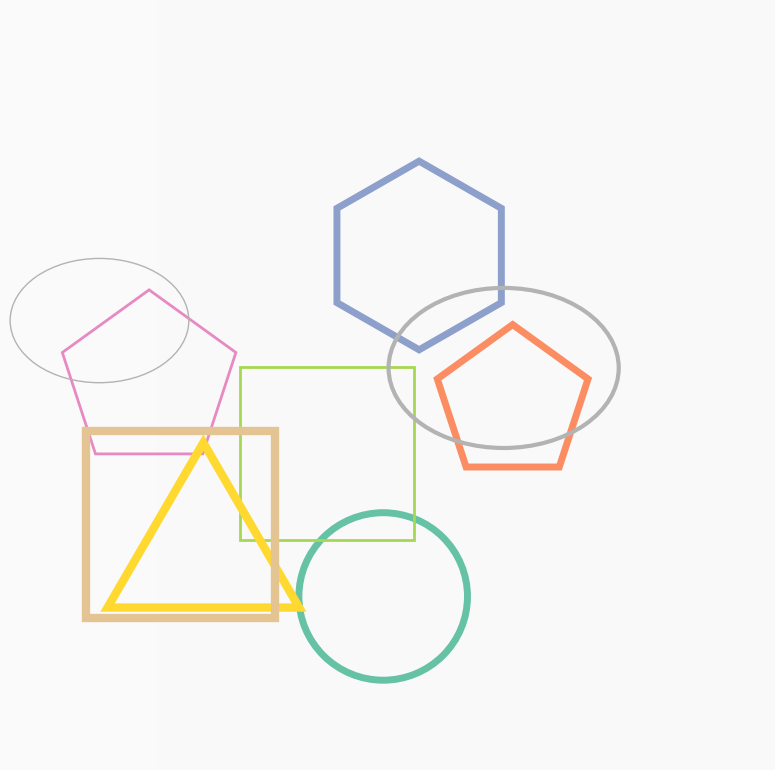[{"shape": "circle", "thickness": 2.5, "radius": 0.54, "center": [0.494, 0.225]}, {"shape": "pentagon", "thickness": 2.5, "radius": 0.51, "center": [0.662, 0.476]}, {"shape": "hexagon", "thickness": 2.5, "radius": 0.61, "center": [0.541, 0.668]}, {"shape": "pentagon", "thickness": 1, "radius": 0.59, "center": [0.192, 0.506]}, {"shape": "square", "thickness": 1, "radius": 0.56, "center": [0.422, 0.411]}, {"shape": "triangle", "thickness": 3, "radius": 0.71, "center": [0.262, 0.282]}, {"shape": "square", "thickness": 3, "radius": 0.61, "center": [0.233, 0.319]}, {"shape": "oval", "thickness": 1.5, "radius": 0.74, "center": [0.65, 0.522]}, {"shape": "oval", "thickness": 0.5, "radius": 0.58, "center": [0.128, 0.584]}]